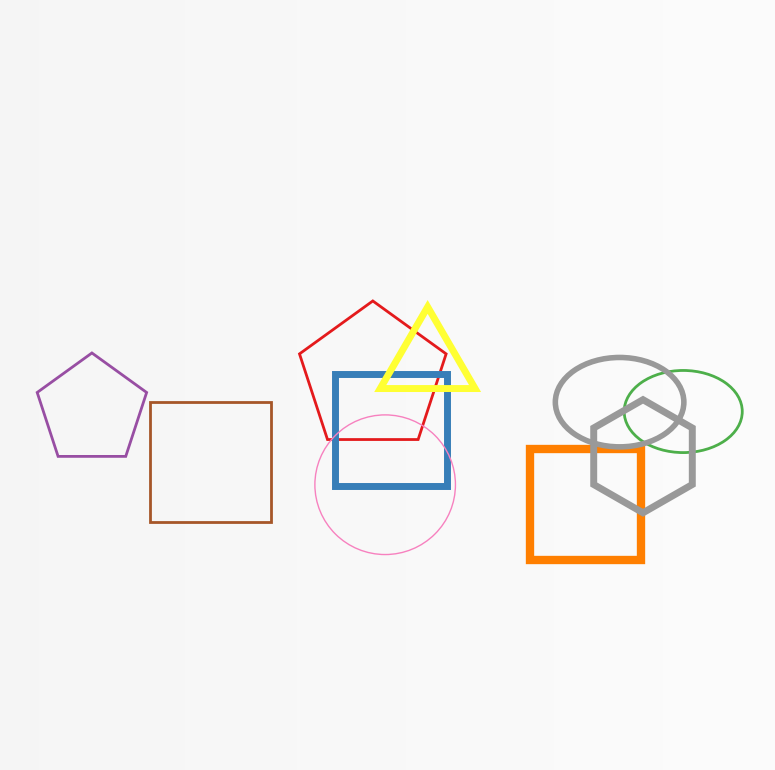[{"shape": "pentagon", "thickness": 1, "radius": 0.5, "center": [0.481, 0.51]}, {"shape": "square", "thickness": 2.5, "radius": 0.36, "center": [0.505, 0.442]}, {"shape": "oval", "thickness": 1, "radius": 0.38, "center": [0.882, 0.466]}, {"shape": "pentagon", "thickness": 1, "radius": 0.37, "center": [0.119, 0.467]}, {"shape": "square", "thickness": 3, "radius": 0.36, "center": [0.755, 0.345]}, {"shape": "triangle", "thickness": 2.5, "radius": 0.35, "center": [0.552, 0.531]}, {"shape": "square", "thickness": 1, "radius": 0.39, "center": [0.272, 0.4]}, {"shape": "circle", "thickness": 0.5, "radius": 0.45, "center": [0.497, 0.37]}, {"shape": "oval", "thickness": 2, "radius": 0.41, "center": [0.799, 0.478]}, {"shape": "hexagon", "thickness": 2.5, "radius": 0.37, "center": [0.83, 0.407]}]